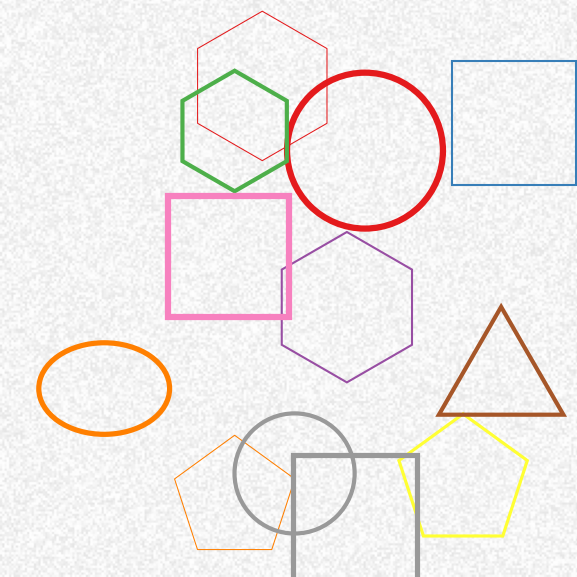[{"shape": "circle", "thickness": 3, "radius": 0.67, "center": [0.632, 0.738]}, {"shape": "hexagon", "thickness": 0.5, "radius": 0.65, "center": [0.454, 0.85]}, {"shape": "square", "thickness": 1, "radius": 0.54, "center": [0.89, 0.786]}, {"shape": "hexagon", "thickness": 2, "radius": 0.52, "center": [0.406, 0.772]}, {"shape": "hexagon", "thickness": 1, "radius": 0.65, "center": [0.601, 0.467]}, {"shape": "oval", "thickness": 2.5, "radius": 0.57, "center": [0.18, 0.326]}, {"shape": "pentagon", "thickness": 0.5, "radius": 0.55, "center": [0.406, 0.136]}, {"shape": "pentagon", "thickness": 1.5, "radius": 0.58, "center": [0.802, 0.166]}, {"shape": "triangle", "thickness": 2, "radius": 0.62, "center": [0.868, 0.343]}, {"shape": "square", "thickness": 3, "radius": 0.52, "center": [0.396, 0.555]}, {"shape": "circle", "thickness": 2, "radius": 0.52, "center": [0.51, 0.179]}, {"shape": "square", "thickness": 2.5, "radius": 0.54, "center": [0.614, 0.105]}]